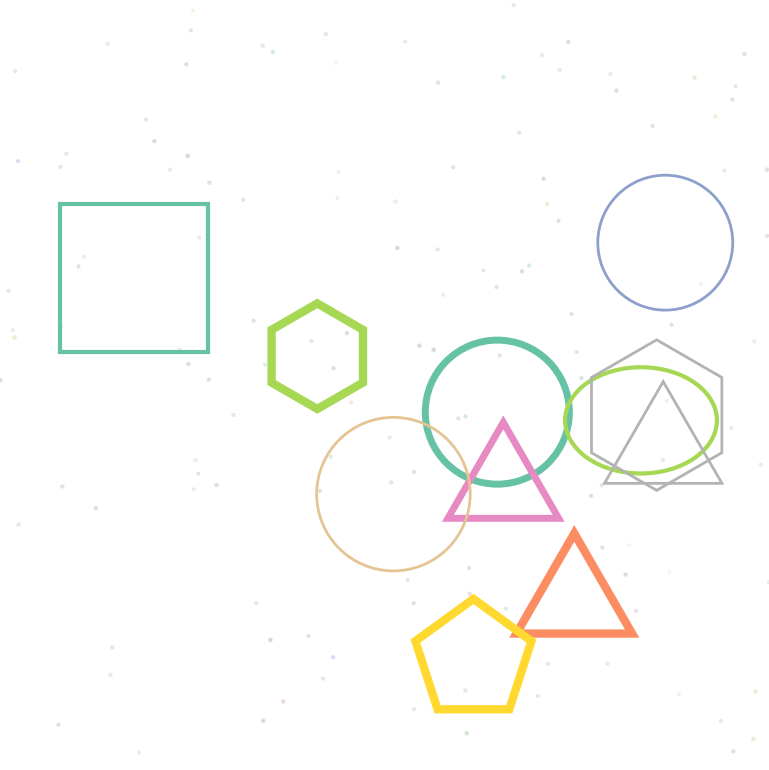[{"shape": "square", "thickness": 1.5, "radius": 0.48, "center": [0.175, 0.639]}, {"shape": "circle", "thickness": 2.5, "radius": 0.47, "center": [0.646, 0.465]}, {"shape": "triangle", "thickness": 3, "radius": 0.43, "center": [0.746, 0.221]}, {"shape": "circle", "thickness": 1, "radius": 0.44, "center": [0.864, 0.685]}, {"shape": "triangle", "thickness": 2.5, "radius": 0.42, "center": [0.654, 0.368]}, {"shape": "oval", "thickness": 1.5, "radius": 0.49, "center": [0.832, 0.454]}, {"shape": "hexagon", "thickness": 3, "radius": 0.34, "center": [0.412, 0.537]}, {"shape": "pentagon", "thickness": 3, "radius": 0.4, "center": [0.615, 0.143]}, {"shape": "circle", "thickness": 1, "radius": 0.5, "center": [0.511, 0.358]}, {"shape": "triangle", "thickness": 1, "radius": 0.44, "center": [0.861, 0.416]}, {"shape": "hexagon", "thickness": 1, "radius": 0.49, "center": [0.853, 0.461]}]